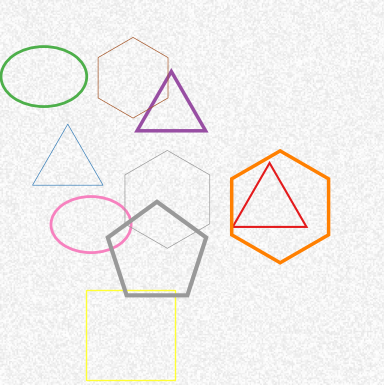[{"shape": "triangle", "thickness": 1.5, "radius": 0.55, "center": [0.7, 0.466]}, {"shape": "triangle", "thickness": 0.5, "radius": 0.53, "center": [0.176, 0.572]}, {"shape": "oval", "thickness": 2, "radius": 0.56, "center": [0.114, 0.801]}, {"shape": "triangle", "thickness": 2.5, "radius": 0.51, "center": [0.445, 0.712]}, {"shape": "hexagon", "thickness": 2.5, "radius": 0.73, "center": [0.728, 0.463]}, {"shape": "square", "thickness": 1, "radius": 0.58, "center": [0.338, 0.13]}, {"shape": "hexagon", "thickness": 0.5, "radius": 0.52, "center": [0.346, 0.798]}, {"shape": "oval", "thickness": 2, "radius": 0.52, "center": [0.236, 0.417]}, {"shape": "hexagon", "thickness": 0.5, "radius": 0.64, "center": [0.435, 0.482]}, {"shape": "pentagon", "thickness": 3, "radius": 0.67, "center": [0.408, 0.342]}]